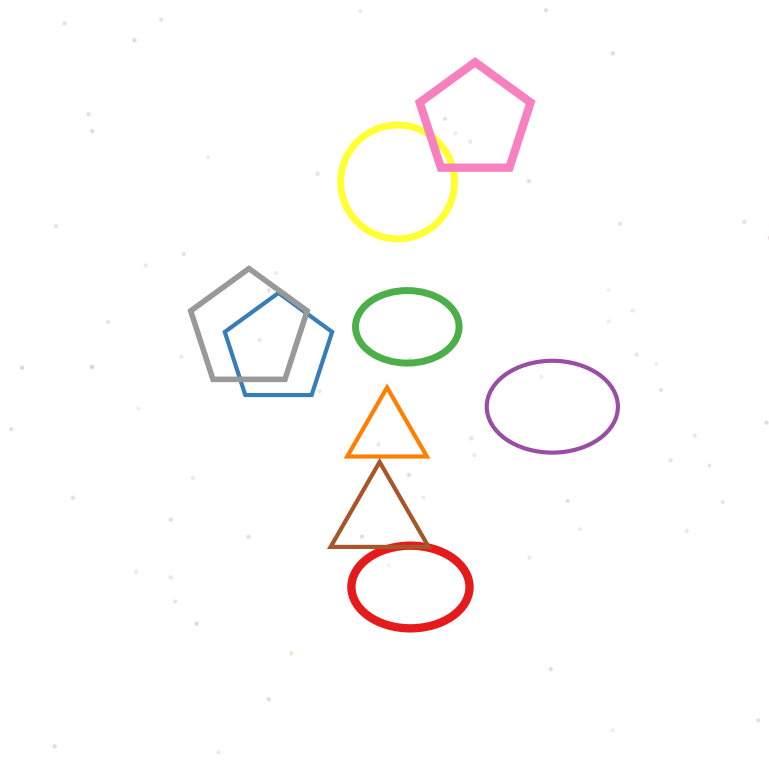[{"shape": "oval", "thickness": 3, "radius": 0.38, "center": [0.533, 0.238]}, {"shape": "pentagon", "thickness": 1.5, "radius": 0.37, "center": [0.362, 0.546]}, {"shape": "oval", "thickness": 2.5, "radius": 0.34, "center": [0.529, 0.576]}, {"shape": "oval", "thickness": 1.5, "radius": 0.43, "center": [0.717, 0.472]}, {"shape": "triangle", "thickness": 1.5, "radius": 0.3, "center": [0.503, 0.437]}, {"shape": "circle", "thickness": 2.5, "radius": 0.37, "center": [0.516, 0.764]}, {"shape": "triangle", "thickness": 1.5, "radius": 0.37, "center": [0.493, 0.327]}, {"shape": "pentagon", "thickness": 3, "radius": 0.38, "center": [0.617, 0.844]}, {"shape": "pentagon", "thickness": 2, "radius": 0.4, "center": [0.323, 0.572]}]